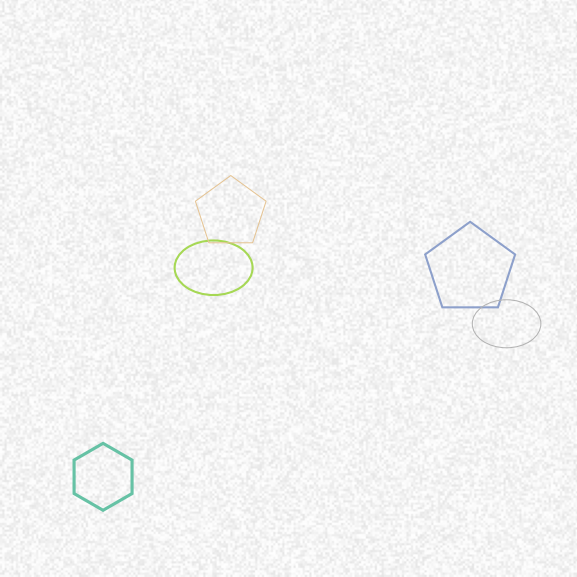[{"shape": "hexagon", "thickness": 1.5, "radius": 0.29, "center": [0.178, 0.173]}, {"shape": "pentagon", "thickness": 1, "radius": 0.41, "center": [0.814, 0.533]}, {"shape": "oval", "thickness": 1, "radius": 0.34, "center": [0.37, 0.535]}, {"shape": "pentagon", "thickness": 0.5, "radius": 0.32, "center": [0.4, 0.631]}, {"shape": "oval", "thickness": 0.5, "radius": 0.3, "center": [0.877, 0.438]}]